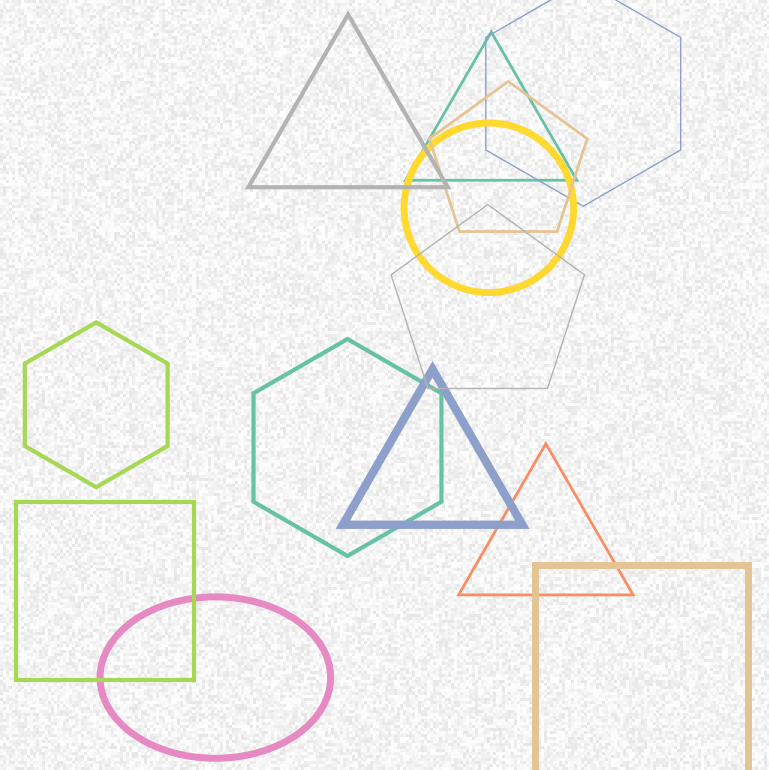[{"shape": "triangle", "thickness": 1, "radius": 0.64, "center": [0.638, 0.83]}, {"shape": "hexagon", "thickness": 1.5, "radius": 0.7, "center": [0.451, 0.419]}, {"shape": "triangle", "thickness": 1, "radius": 0.65, "center": [0.709, 0.293]}, {"shape": "triangle", "thickness": 3, "radius": 0.67, "center": [0.562, 0.386]}, {"shape": "hexagon", "thickness": 0.5, "radius": 0.73, "center": [0.757, 0.878]}, {"shape": "oval", "thickness": 2.5, "radius": 0.75, "center": [0.28, 0.12]}, {"shape": "square", "thickness": 1.5, "radius": 0.58, "center": [0.136, 0.232]}, {"shape": "hexagon", "thickness": 1.5, "radius": 0.54, "center": [0.125, 0.474]}, {"shape": "circle", "thickness": 2.5, "radius": 0.55, "center": [0.635, 0.73]}, {"shape": "square", "thickness": 2.5, "radius": 0.69, "center": [0.833, 0.128]}, {"shape": "pentagon", "thickness": 1, "radius": 0.54, "center": [0.66, 0.787]}, {"shape": "triangle", "thickness": 1.5, "radius": 0.75, "center": [0.452, 0.832]}, {"shape": "pentagon", "thickness": 0.5, "radius": 0.66, "center": [0.633, 0.602]}]